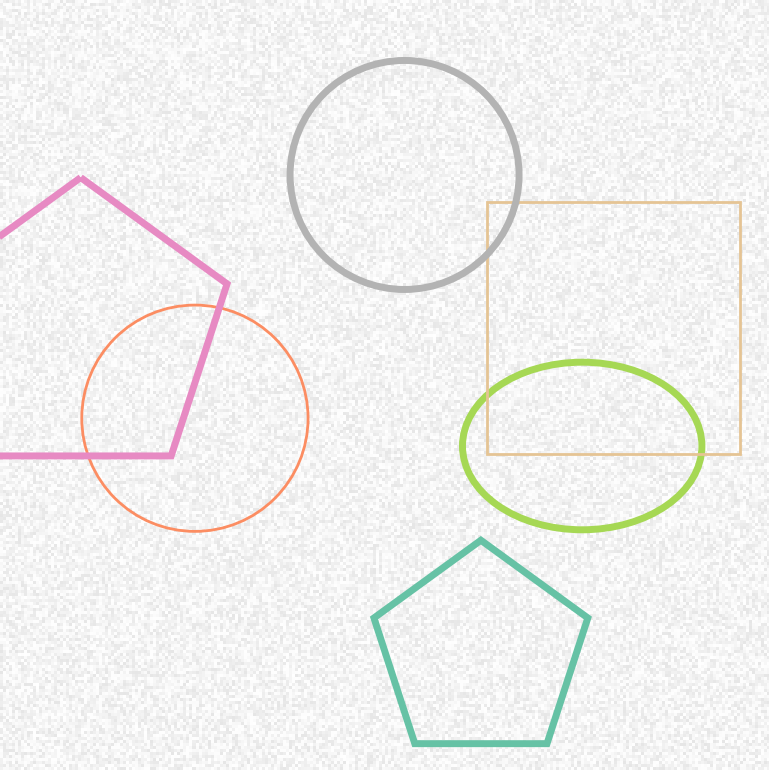[{"shape": "pentagon", "thickness": 2.5, "radius": 0.73, "center": [0.625, 0.152]}, {"shape": "circle", "thickness": 1, "radius": 0.73, "center": [0.253, 0.457]}, {"shape": "pentagon", "thickness": 2.5, "radius": 1.0, "center": [0.105, 0.57]}, {"shape": "oval", "thickness": 2.5, "radius": 0.78, "center": [0.756, 0.421]}, {"shape": "square", "thickness": 1, "radius": 0.82, "center": [0.797, 0.574]}, {"shape": "circle", "thickness": 2.5, "radius": 0.74, "center": [0.525, 0.773]}]